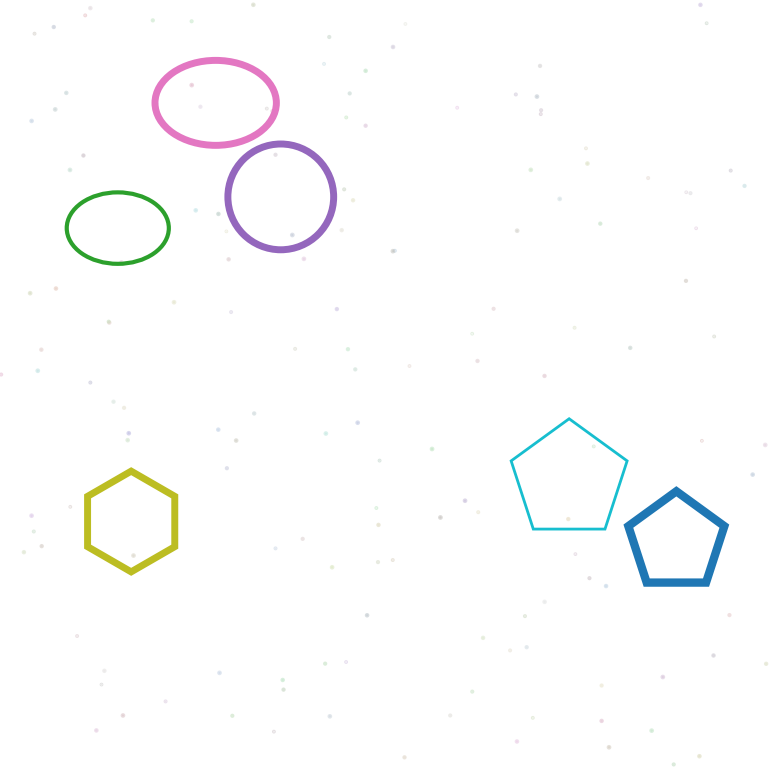[{"shape": "pentagon", "thickness": 3, "radius": 0.33, "center": [0.878, 0.296]}, {"shape": "oval", "thickness": 1.5, "radius": 0.33, "center": [0.153, 0.704]}, {"shape": "circle", "thickness": 2.5, "radius": 0.34, "center": [0.365, 0.744]}, {"shape": "oval", "thickness": 2.5, "radius": 0.39, "center": [0.28, 0.866]}, {"shape": "hexagon", "thickness": 2.5, "radius": 0.33, "center": [0.17, 0.323]}, {"shape": "pentagon", "thickness": 1, "radius": 0.4, "center": [0.739, 0.377]}]